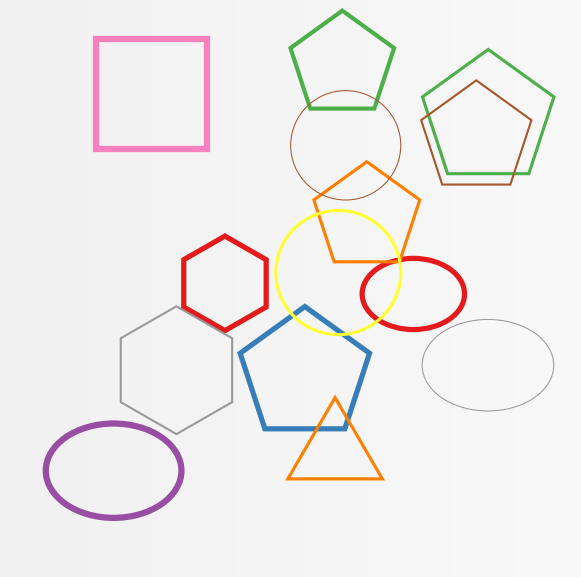[{"shape": "oval", "thickness": 2.5, "radius": 0.44, "center": [0.711, 0.49]}, {"shape": "hexagon", "thickness": 2.5, "radius": 0.41, "center": [0.387, 0.508]}, {"shape": "pentagon", "thickness": 2.5, "radius": 0.59, "center": [0.524, 0.351]}, {"shape": "pentagon", "thickness": 1.5, "radius": 0.59, "center": [0.84, 0.795]}, {"shape": "pentagon", "thickness": 2, "radius": 0.47, "center": [0.589, 0.887]}, {"shape": "oval", "thickness": 3, "radius": 0.58, "center": [0.195, 0.184]}, {"shape": "pentagon", "thickness": 1.5, "radius": 0.48, "center": [0.631, 0.623]}, {"shape": "triangle", "thickness": 1.5, "radius": 0.47, "center": [0.577, 0.217]}, {"shape": "circle", "thickness": 1.5, "radius": 0.54, "center": [0.582, 0.527]}, {"shape": "pentagon", "thickness": 1, "radius": 0.5, "center": [0.819, 0.76]}, {"shape": "circle", "thickness": 0.5, "radius": 0.47, "center": [0.595, 0.747]}, {"shape": "square", "thickness": 3, "radius": 0.48, "center": [0.261, 0.836]}, {"shape": "oval", "thickness": 0.5, "radius": 0.57, "center": [0.839, 0.367]}, {"shape": "hexagon", "thickness": 1, "radius": 0.55, "center": [0.304, 0.358]}]